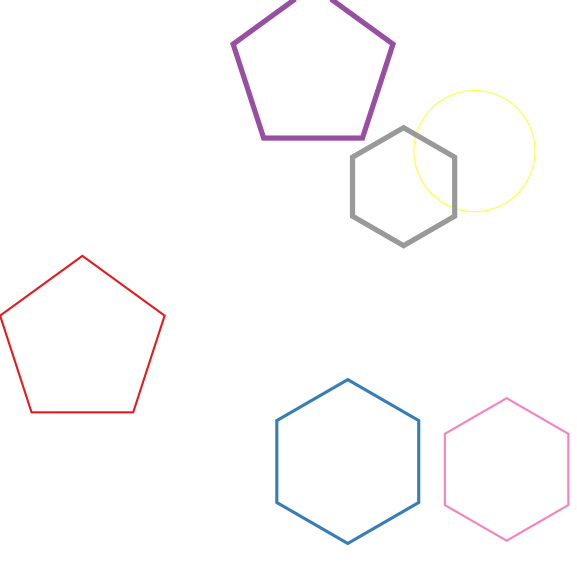[{"shape": "pentagon", "thickness": 1, "radius": 0.75, "center": [0.143, 0.406]}, {"shape": "hexagon", "thickness": 1.5, "radius": 0.71, "center": [0.602, 0.2]}, {"shape": "pentagon", "thickness": 2.5, "radius": 0.73, "center": [0.542, 0.878]}, {"shape": "circle", "thickness": 0.5, "radius": 0.52, "center": [0.821, 0.737]}, {"shape": "hexagon", "thickness": 1, "radius": 0.62, "center": [0.877, 0.186]}, {"shape": "hexagon", "thickness": 2.5, "radius": 0.51, "center": [0.699, 0.676]}]